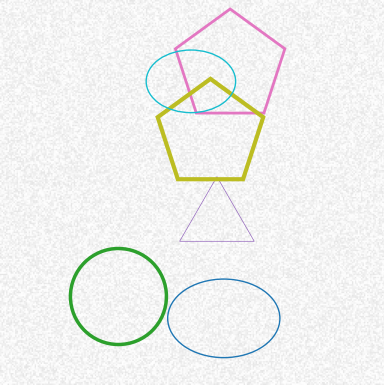[{"shape": "oval", "thickness": 1, "radius": 0.73, "center": [0.581, 0.173]}, {"shape": "circle", "thickness": 2.5, "radius": 0.62, "center": [0.308, 0.23]}, {"shape": "triangle", "thickness": 0.5, "radius": 0.56, "center": [0.563, 0.429]}, {"shape": "pentagon", "thickness": 2, "radius": 0.75, "center": [0.598, 0.827]}, {"shape": "pentagon", "thickness": 3, "radius": 0.72, "center": [0.547, 0.651]}, {"shape": "oval", "thickness": 1, "radius": 0.58, "center": [0.496, 0.789]}]